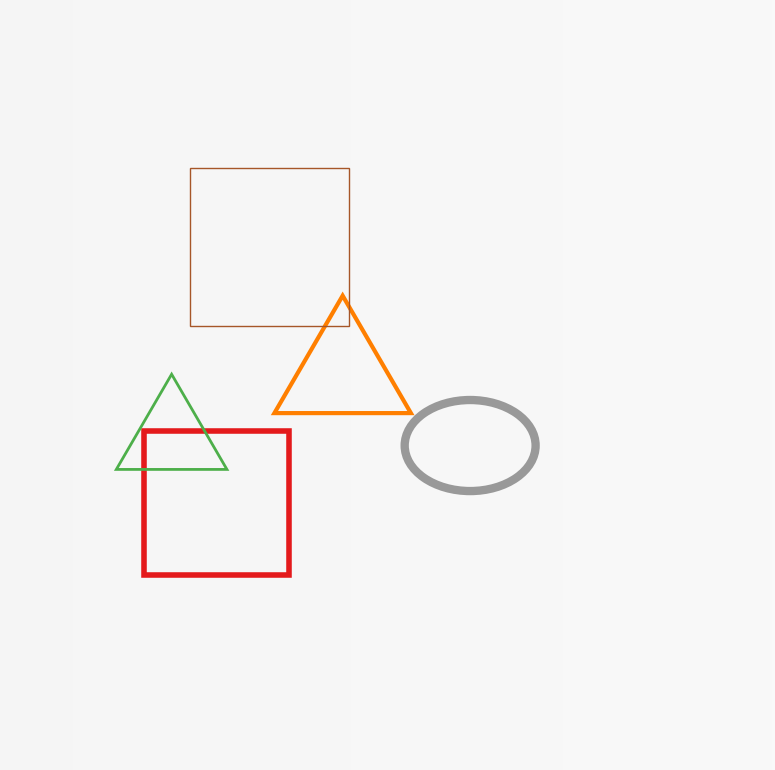[{"shape": "square", "thickness": 2, "radius": 0.47, "center": [0.279, 0.347]}, {"shape": "triangle", "thickness": 1, "radius": 0.41, "center": [0.221, 0.432]}, {"shape": "triangle", "thickness": 1.5, "radius": 0.51, "center": [0.442, 0.514]}, {"shape": "square", "thickness": 0.5, "radius": 0.51, "center": [0.347, 0.679]}, {"shape": "oval", "thickness": 3, "radius": 0.42, "center": [0.607, 0.421]}]